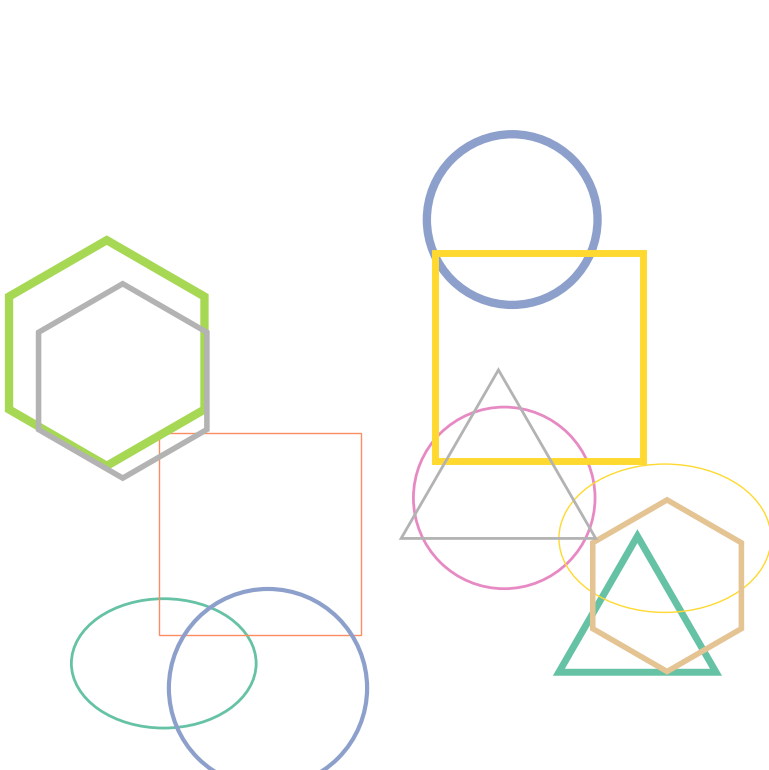[{"shape": "oval", "thickness": 1, "radius": 0.6, "center": [0.213, 0.138]}, {"shape": "triangle", "thickness": 2.5, "radius": 0.59, "center": [0.828, 0.186]}, {"shape": "square", "thickness": 0.5, "radius": 0.66, "center": [0.338, 0.306]}, {"shape": "circle", "thickness": 1.5, "radius": 0.64, "center": [0.348, 0.106]}, {"shape": "circle", "thickness": 3, "radius": 0.55, "center": [0.665, 0.715]}, {"shape": "circle", "thickness": 1, "radius": 0.59, "center": [0.655, 0.353]}, {"shape": "hexagon", "thickness": 3, "radius": 0.73, "center": [0.139, 0.542]}, {"shape": "square", "thickness": 2.5, "radius": 0.67, "center": [0.7, 0.536]}, {"shape": "oval", "thickness": 0.5, "radius": 0.69, "center": [0.864, 0.301]}, {"shape": "hexagon", "thickness": 2, "radius": 0.56, "center": [0.866, 0.239]}, {"shape": "hexagon", "thickness": 2, "radius": 0.63, "center": [0.159, 0.505]}, {"shape": "triangle", "thickness": 1, "radius": 0.73, "center": [0.647, 0.374]}]